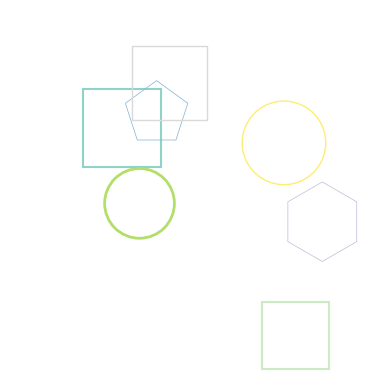[{"shape": "square", "thickness": 1.5, "radius": 0.51, "center": [0.317, 0.667]}, {"shape": "hexagon", "thickness": 0.5, "radius": 0.52, "center": [0.837, 0.424]}, {"shape": "pentagon", "thickness": 0.5, "radius": 0.43, "center": [0.407, 0.705]}, {"shape": "circle", "thickness": 2, "radius": 0.45, "center": [0.362, 0.472]}, {"shape": "square", "thickness": 1, "radius": 0.49, "center": [0.44, 0.784]}, {"shape": "square", "thickness": 1.5, "radius": 0.44, "center": [0.768, 0.128]}, {"shape": "circle", "thickness": 1, "radius": 0.54, "center": [0.738, 0.629]}]